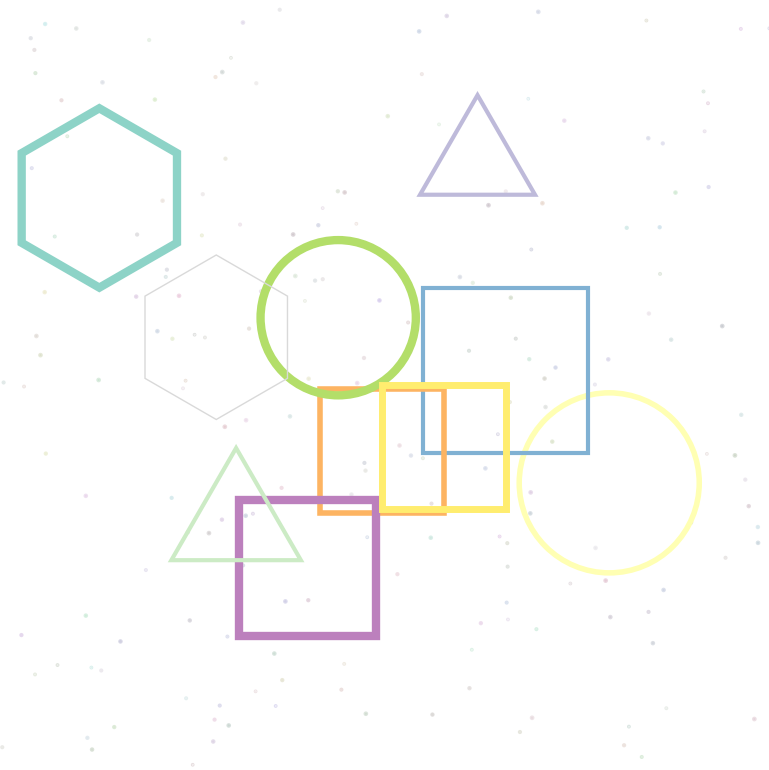[{"shape": "hexagon", "thickness": 3, "radius": 0.58, "center": [0.129, 0.743]}, {"shape": "circle", "thickness": 2, "radius": 0.58, "center": [0.791, 0.373]}, {"shape": "triangle", "thickness": 1.5, "radius": 0.43, "center": [0.62, 0.79]}, {"shape": "square", "thickness": 1.5, "radius": 0.53, "center": [0.656, 0.519]}, {"shape": "square", "thickness": 2, "radius": 0.4, "center": [0.496, 0.414]}, {"shape": "circle", "thickness": 3, "radius": 0.5, "center": [0.439, 0.587]}, {"shape": "hexagon", "thickness": 0.5, "radius": 0.53, "center": [0.281, 0.562]}, {"shape": "square", "thickness": 3, "radius": 0.44, "center": [0.399, 0.262]}, {"shape": "triangle", "thickness": 1.5, "radius": 0.49, "center": [0.307, 0.321]}, {"shape": "square", "thickness": 2.5, "radius": 0.4, "center": [0.577, 0.42]}]